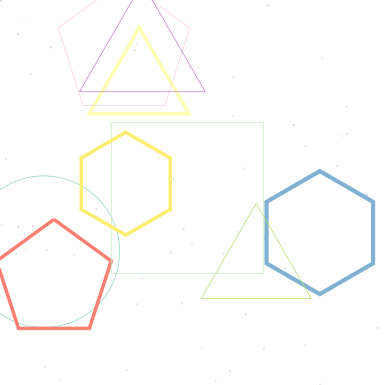[{"shape": "circle", "thickness": 0.5, "radius": 0.98, "center": [0.114, 0.346]}, {"shape": "triangle", "thickness": 2.5, "radius": 0.75, "center": [0.362, 0.779]}, {"shape": "pentagon", "thickness": 2.5, "radius": 0.78, "center": [0.14, 0.274]}, {"shape": "hexagon", "thickness": 3, "radius": 0.8, "center": [0.831, 0.396]}, {"shape": "triangle", "thickness": 0.5, "radius": 0.82, "center": [0.666, 0.307]}, {"shape": "pentagon", "thickness": 0.5, "radius": 0.9, "center": [0.322, 0.872]}, {"shape": "triangle", "thickness": 0.5, "radius": 0.94, "center": [0.37, 0.856]}, {"shape": "square", "thickness": 0.5, "radius": 0.99, "center": [0.485, 0.487]}, {"shape": "hexagon", "thickness": 2.5, "radius": 0.67, "center": [0.327, 0.523]}]